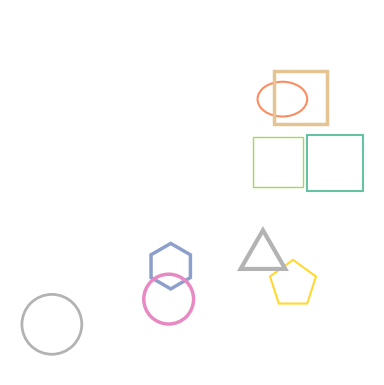[{"shape": "square", "thickness": 1.5, "radius": 0.36, "center": [0.871, 0.577]}, {"shape": "oval", "thickness": 1.5, "radius": 0.32, "center": [0.733, 0.743]}, {"shape": "hexagon", "thickness": 2.5, "radius": 0.3, "center": [0.443, 0.309]}, {"shape": "circle", "thickness": 2.5, "radius": 0.32, "center": [0.438, 0.223]}, {"shape": "square", "thickness": 1, "radius": 0.32, "center": [0.721, 0.579]}, {"shape": "pentagon", "thickness": 1.5, "radius": 0.31, "center": [0.761, 0.262]}, {"shape": "square", "thickness": 2.5, "radius": 0.34, "center": [0.781, 0.746]}, {"shape": "circle", "thickness": 2, "radius": 0.39, "center": [0.135, 0.158]}, {"shape": "triangle", "thickness": 3, "radius": 0.34, "center": [0.683, 0.335]}]